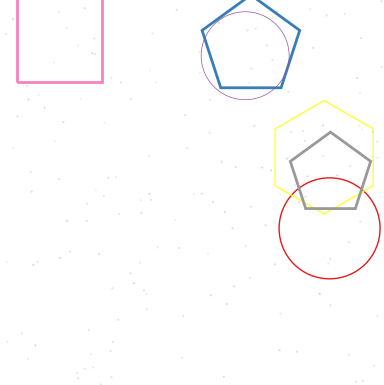[{"shape": "circle", "thickness": 1, "radius": 0.66, "center": [0.856, 0.407]}, {"shape": "pentagon", "thickness": 2, "radius": 0.67, "center": [0.652, 0.88]}, {"shape": "circle", "thickness": 0.5, "radius": 0.57, "center": [0.637, 0.855]}, {"shape": "hexagon", "thickness": 1, "radius": 0.74, "center": [0.842, 0.592]}, {"shape": "square", "thickness": 2, "radius": 0.55, "center": [0.154, 0.898]}, {"shape": "pentagon", "thickness": 2, "radius": 0.55, "center": [0.858, 0.547]}]